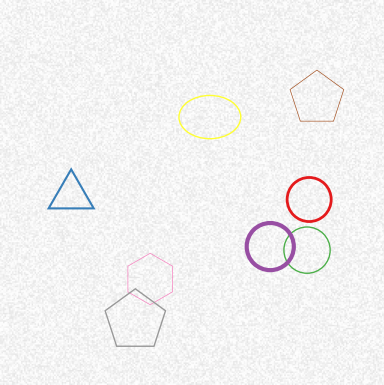[{"shape": "circle", "thickness": 2, "radius": 0.29, "center": [0.803, 0.482]}, {"shape": "triangle", "thickness": 1.5, "radius": 0.34, "center": [0.185, 0.493]}, {"shape": "circle", "thickness": 1, "radius": 0.3, "center": [0.797, 0.35]}, {"shape": "circle", "thickness": 3, "radius": 0.31, "center": [0.702, 0.36]}, {"shape": "oval", "thickness": 1, "radius": 0.4, "center": [0.545, 0.696]}, {"shape": "pentagon", "thickness": 0.5, "radius": 0.37, "center": [0.823, 0.745]}, {"shape": "hexagon", "thickness": 0.5, "radius": 0.33, "center": [0.39, 0.275]}, {"shape": "pentagon", "thickness": 1, "radius": 0.41, "center": [0.351, 0.167]}]